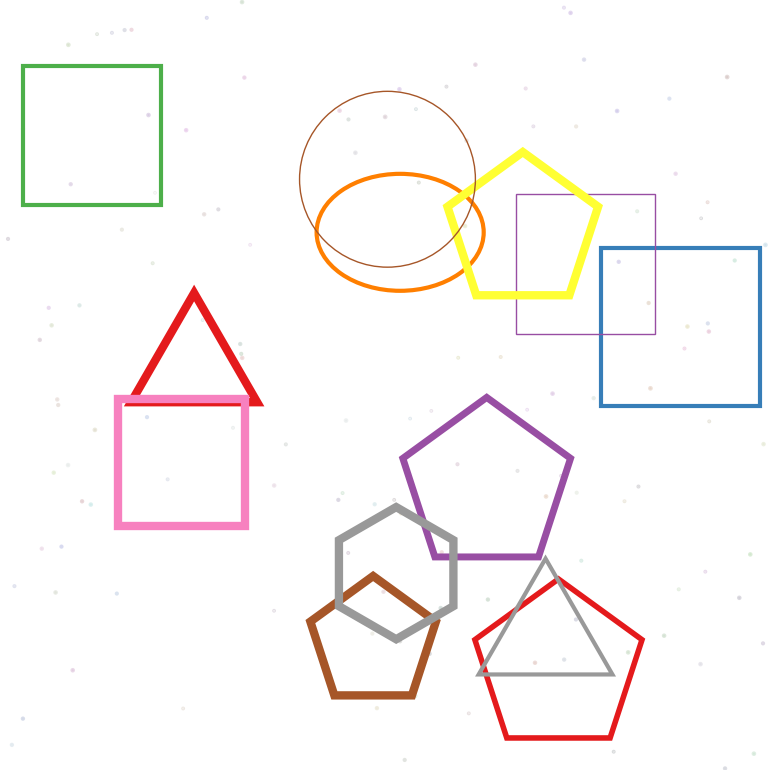[{"shape": "pentagon", "thickness": 2, "radius": 0.57, "center": [0.725, 0.134]}, {"shape": "triangle", "thickness": 3, "radius": 0.47, "center": [0.252, 0.525]}, {"shape": "square", "thickness": 1.5, "radius": 0.51, "center": [0.884, 0.576]}, {"shape": "square", "thickness": 1.5, "radius": 0.45, "center": [0.119, 0.824]}, {"shape": "square", "thickness": 0.5, "radius": 0.45, "center": [0.761, 0.657]}, {"shape": "pentagon", "thickness": 2.5, "radius": 0.57, "center": [0.632, 0.369]}, {"shape": "oval", "thickness": 1.5, "radius": 0.54, "center": [0.52, 0.698]}, {"shape": "pentagon", "thickness": 3, "radius": 0.51, "center": [0.679, 0.7]}, {"shape": "circle", "thickness": 0.5, "radius": 0.57, "center": [0.503, 0.767]}, {"shape": "pentagon", "thickness": 3, "radius": 0.43, "center": [0.485, 0.166]}, {"shape": "square", "thickness": 3, "radius": 0.41, "center": [0.236, 0.4]}, {"shape": "triangle", "thickness": 1.5, "radius": 0.5, "center": [0.708, 0.174]}, {"shape": "hexagon", "thickness": 3, "radius": 0.43, "center": [0.515, 0.256]}]